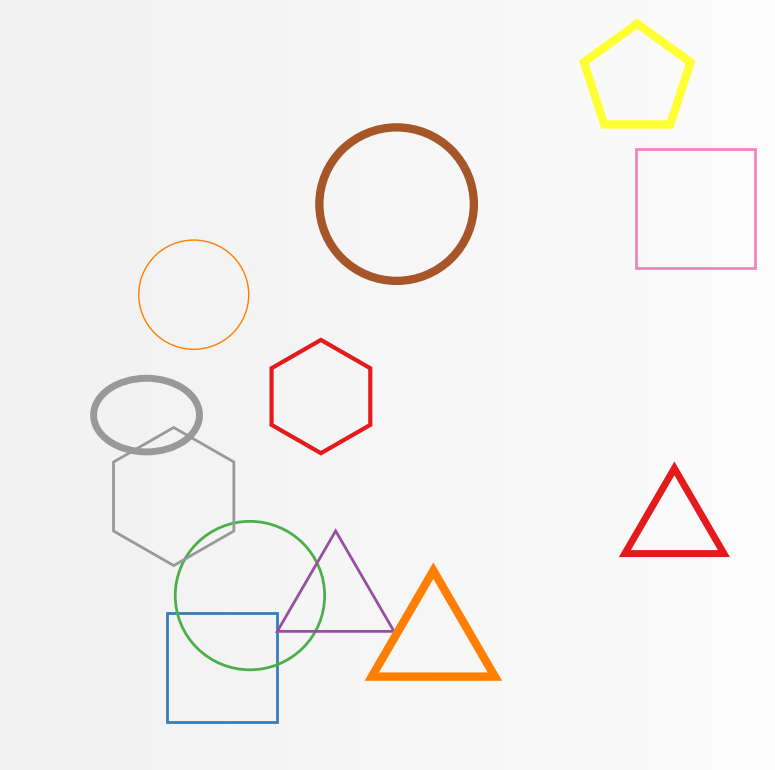[{"shape": "hexagon", "thickness": 1.5, "radius": 0.37, "center": [0.414, 0.485]}, {"shape": "triangle", "thickness": 2.5, "radius": 0.37, "center": [0.87, 0.318]}, {"shape": "square", "thickness": 1, "radius": 0.35, "center": [0.287, 0.133]}, {"shape": "circle", "thickness": 1, "radius": 0.48, "center": [0.323, 0.227]}, {"shape": "triangle", "thickness": 1, "radius": 0.43, "center": [0.433, 0.224]}, {"shape": "triangle", "thickness": 3, "radius": 0.46, "center": [0.559, 0.167]}, {"shape": "circle", "thickness": 0.5, "radius": 0.35, "center": [0.25, 0.617]}, {"shape": "pentagon", "thickness": 3, "radius": 0.36, "center": [0.822, 0.897]}, {"shape": "circle", "thickness": 3, "radius": 0.5, "center": [0.512, 0.735]}, {"shape": "square", "thickness": 1, "radius": 0.38, "center": [0.897, 0.729]}, {"shape": "hexagon", "thickness": 1, "radius": 0.45, "center": [0.224, 0.355]}, {"shape": "oval", "thickness": 2.5, "radius": 0.34, "center": [0.189, 0.461]}]